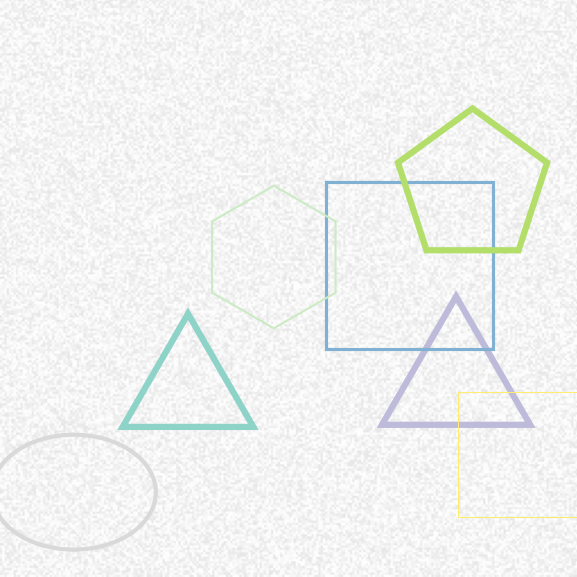[{"shape": "triangle", "thickness": 3, "radius": 0.65, "center": [0.326, 0.325]}, {"shape": "triangle", "thickness": 3, "radius": 0.74, "center": [0.79, 0.338]}, {"shape": "square", "thickness": 1.5, "radius": 0.72, "center": [0.709, 0.54]}, {"shape": "pentagon", "thickness": 3, "radius": 0.68, "center": [0.818, 0.676]}, {"shape": "oval", "thickness": 2, "radius": 0.71, "center": [0.128, 0.147]}, {"shape": "hexagon", "thickness": 1, "radius": 0.62, "center": [0.474, 0.554]}, {"shape": "square", "thickness": 0.5, "radius": 0.54, "center": [0.9, 0.212]}]